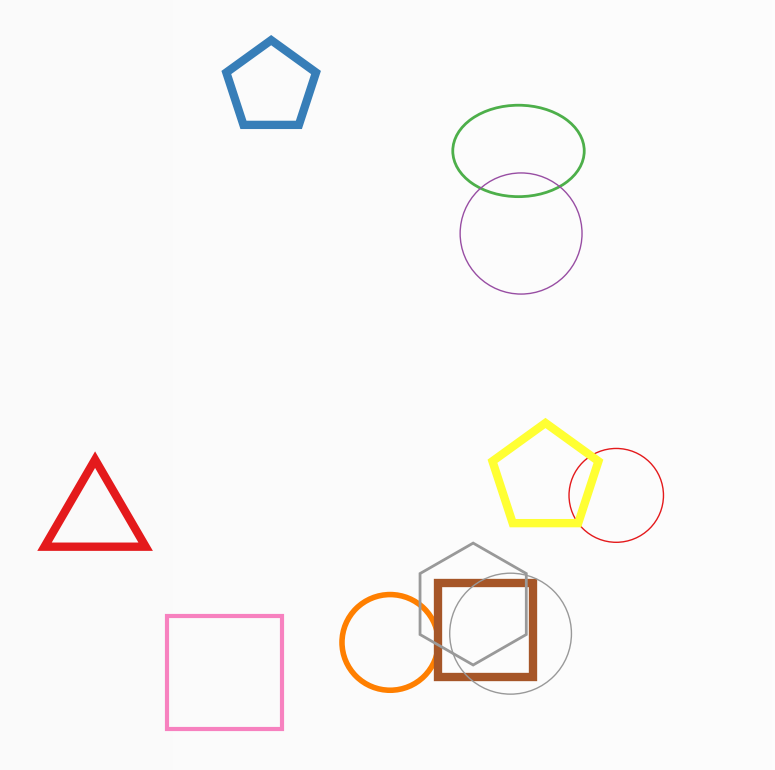[{"shape": "circle", "thickness": 0.5, "radius": 0.3, "center": [0.795, 0.357]}, {"shape": "triangle", "thickness": 3, "radius": 0.38, "center": [0.123, 0.328]}, {"shape": "pentagon", "thickness": 3, "radius": 0.3, "center": [0.35, 0.887]}, {"shape": "oval", "thickness": 1, "radius": 0.42, "center": [0.669, 0.804]}, {"shape": "circle", "thickness": 0.5, "radius": 0.39, "center": [0.672, 0.697]}, {"shape": "circle", "thickness": 2, "radius": 0.31, "center": [0.503, 0.166]}, {"shape": "pentagon", "thickness": 3, "radius": 0.36, "center": [0.704, 0.379]}, {"shape": "square", "thickness": 3, "radius": 0.31, "center": [0.626, 0.182]}, {"shape": "square", "thickness": 1.5, "radius": 0.37, "center": [0.289, 0.127]}, {"shape": "circle", "thickness": 0.5, "radius": 0.39, "center": [0.659, 0.177]}, {"shape": "hexagon", "thickness": 1, "radius": 0.4, "center": [0.611, 0.216]}]